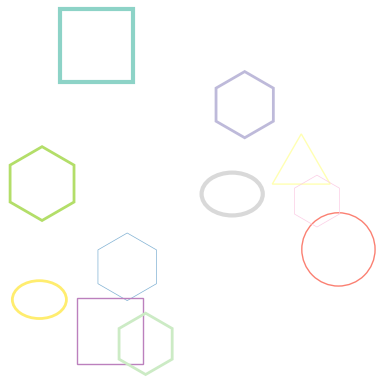[{"shape": "square", "thickness": 3, "radius": 0.47, "center": [0.251, 0.881]}, {"shape": "triangle", "thickness": 1, "radius": 0.43, "center": [0.782, 0.565]}, {"shape": "hexagon", "thickness": 2, "radius": 0.43, "center": [0.636, 0.728]}, {"shape": "circle", "thickness": 1, "radius": 0.48, "center": [0.879, 0.352]}, {"shape": "hexagon", "thickness": 0.5, "radius": 0.44, "center": [0.33, 0.307]}, {"shape": "hexagon", "thickness": 2, "radius": 0.48, "center": [0.109, 0.523]}, {"shape": "hexagon", "thickness": 0.5, "radius": 0.34, "center": [0.823, 0.478]}, {"shape": "oval", "thickness": 3, "radius": 0.4, "center": [0.603, 0.496]}, {"shape": "square", "thickness": 1, "radius": 0.43, "center": [0.286, 0.141]}, {"shape": "hexagon", "thickness": 2, "radius": 0.4, "center": [0.378, 0.107]}, {"shape": "oval", "thickness": 2, "radius": 0.35, "center": [0.102, 0.222]}]